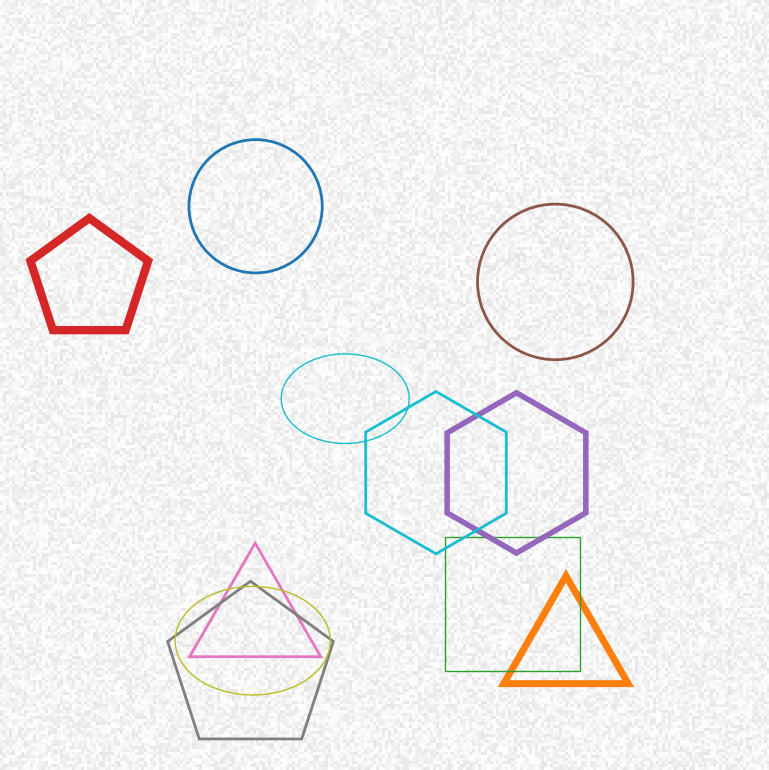[{"shape": "circle", "thickness": 1, "radius": 0.43, "center": [0.332, 0.732]}, {"shape": "triangle", "thickness": 2.5, "radius": 0.47, "center": [0.735, 0.159]}, {"shape": "square", "thickness": 0.5, "radius": 0.44, "center": [0.666, 0.215]}, {"shape": "pentagon", "thickness": 3, "radius": 0.4, "center": [0.116, 0.636]}, {"shape": "hexagon", "thickness": 2, "radius": 0.52, "center": [0.671, 0.386]}, {"shape": "circle", "thickness": 1, "radius": 0.51, "center": [0.721, 0.634]}, {"shape": "triangle", "thickness": 1, "radius": 0.49, "center": [0.331, 0.196]}, {"shape": "pentagon", "thickness": 1, "radius": 0.57, "center": [0.325, 0.132]}, {"shape": "oval", "thickness": 0.5, "radius": 0.5, "center": [0.328, 0.168]}, {"shape": "oval", "thickness": 0.5, "radius": 0.42, "center": [0.448, 0.482]}, {"shape": "hexagon", "thickness": 1, "radius": 0.53, "center": [0.566, 0.386]}]